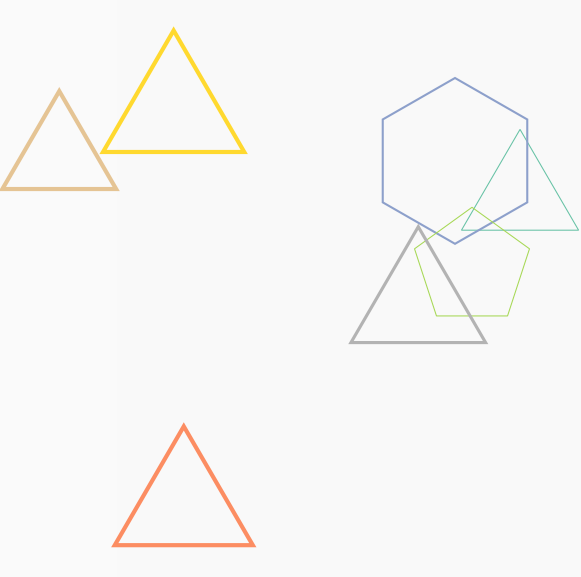[{"shape": "triangle", "thickness": 0.5, "radius": 0.58, "center": [0.895, 0.659]}, {"shape": "triangle", "thickness": 2, "radius": 0.69, "center": [0.316, 0.124]}, {"shape": "hexagon", "thickness": 1, "radius": 0.72, "center": [0.783, 0.721]}, {"shape": "pentagon", "thickness": 0.5, "radius": 0.52, "center": [0.812, 0.536]}, {"shape": "triangle", "thickness": 2, "radius": 0.7, "center": [0.299, 0.806]}, {"shape": "triangle", "thickness": 2, "radius": 0.57, "center": [0.102, 0.728]}, {"shape": "triangle", "thickness": 1.5, "radius": 0.67, "center": [0.72, 0.473]}]